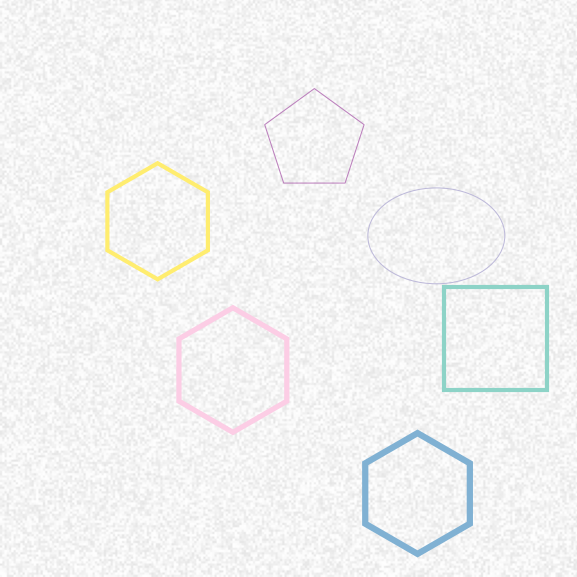[{"shape": "square", "thickness": 2, "radius": 0.45, "center": [0.858, 0.413]}, {"shape": "oval", "thickness": 0.5, "radius": 0.59, "center": [0.756, 0.591]}, {"shape": "hexagon", "thickness": 3, "radius": 0.52, "center": [0.723, 0.145]}, {"shape": "hexagon", "thickness": 2.5, "radius": 0.54, "center": [0.403, 0.358]}, {"shape": "pentagon", "thickness": 0.5, "radius": 0.45, "center": [0.544, 0.755]}, {"shape": "hexagon", "thickness": 2, "radius": 0.5, "center": [0.273, 0.616]}]